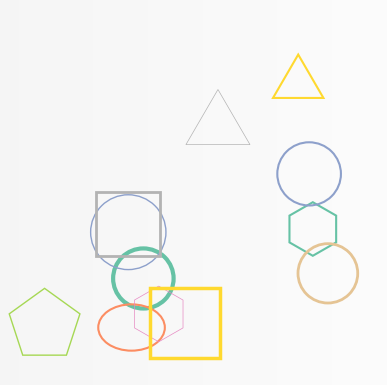[{"shape": "circle", "thickness": 3, "radius": 0.39, "center": [0.37, 0.277]}, {"shape": "hexagon", "thickness": 1.5, "radius": 0.35, "center": [0.807, 0.405]}, {"shape": "oval", "thickness": 1.5, "radius": 0.43, "center": [0.339, 0.149]}, {"shape": "circle", "thickness": 1.5, "radius": 0.41, "center": [0.798, 0.548]}, {"shape": "circle", "thickness": 1, "radius": 0.49, "center": [0.331, 0.397]}, {"shape": "hexagon", "thickness": 0.5, "radius": 0.36, "center": [0.41, 0.184]}, {"shape": "pentagon", "thickness": 1, "radius": 0.48, "center": [0.115, 0.155]}, {"shape": "triangle", "thickness": 1.5, "radius": 0.38, "center": [0.77, 0.783]}, {"shape": "square", "thickness": 2.5, "radius": 0.45, "center": [0.478, 0.161]}, {"shape": "circle", "thickness": 2, "radius": 0.39, "center": [0.846, 0.29]}, {"shape": "square", "thickness": 2, "radius": 0.41, "center": [0.33, 0.417]}, {"shape": "triangle", "thickness": 0.5, "radius": 0.48, "center": [0.562, 0.672]}]